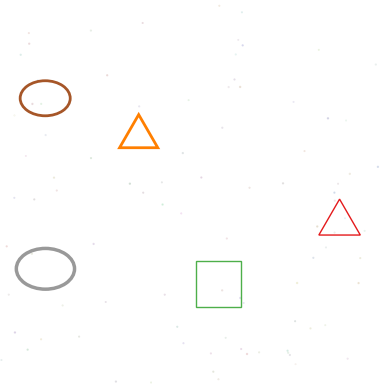[{"shape": "triangle", "thickness": 1, "radius": 0.31, "center": [0.882, 0.421]}, {"shape": "square", "thickness": 1, "radius": 0.29, "center": [0.568, 0.262]}, {"shape": "triangle", "thickness": 2, "radius": 0.29, "center": [0.36, 0.645]}, {"shape": "oval", "thickness": 2, "radius": 0.33, "center": [0.117, 0.745]}, {"shape": "oval", "thickness": 2.5, "radius": 0.38, "center": [0.118, 0.302]}]